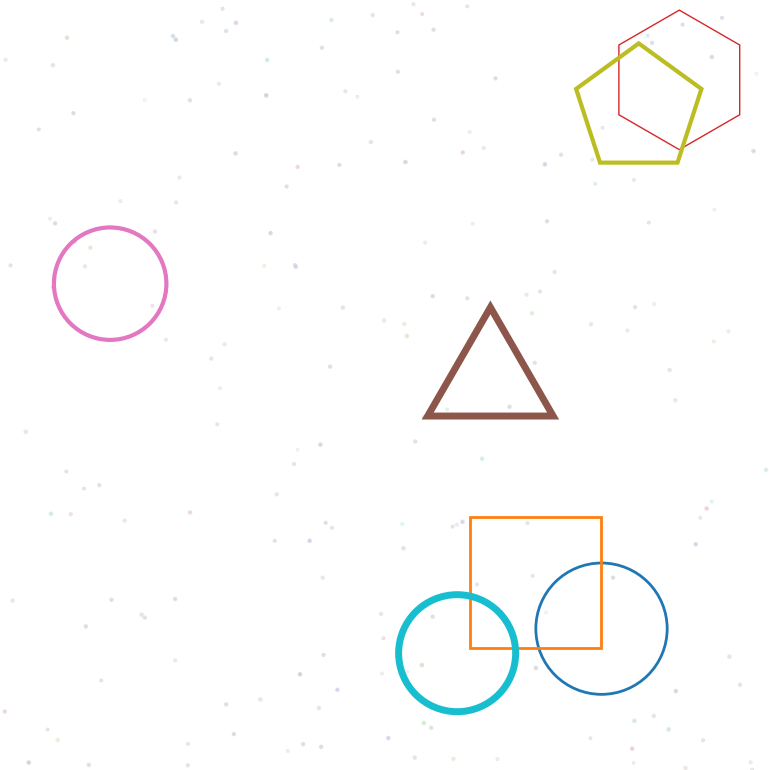[{"shape": "circle", "thickness": 1, "radius": 0.43, "center": [0.781, 0.184]}, {"shape": "square", "thickness": 1, "radius": 0.42, "center": [0.695, 0.243]}, {"shape": "hexagon", "thickness": 0.5, "radius": 0.45, "center": [0.882, 0.896]}, {"shape": "triangle", "thickness": 2.5, "radius": 0.47, "center": [0.637, 0.507]}, {"shape": "circle", "thickness": 1.5, "radius": 0.37, "center": [0.143, 0.632]}, {"shape": "pentagon", "thickness": 1.5, "radius": 0.43, "center": [0.83, 0.858]}, {"shape": "circle", "thickness": 2.5, "radius": 0.38, "center": [0.594, 0.152]}]